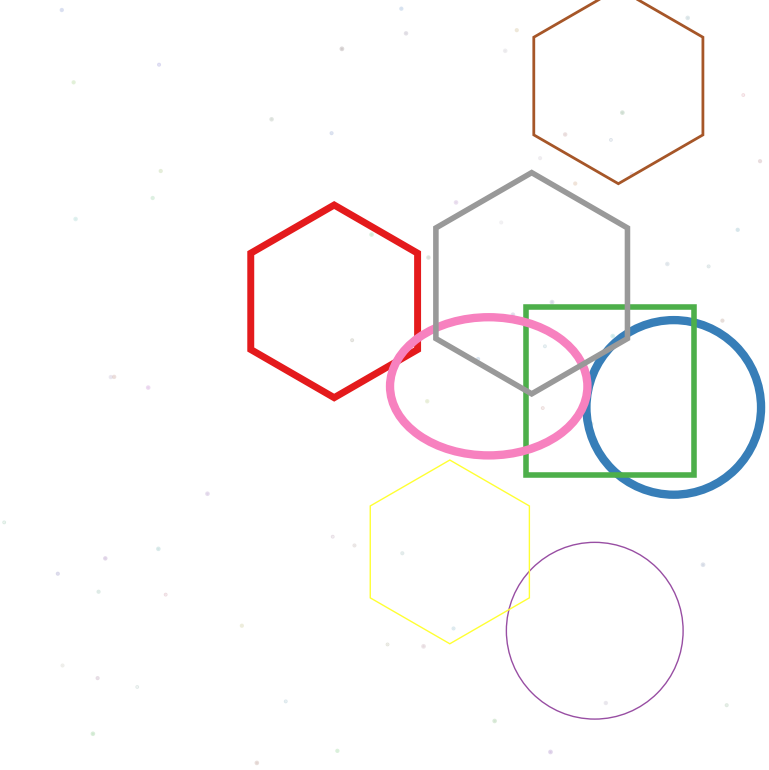[{"shape": "hexagon", "thickness": 2.5, "radius": 0.63, "center": [0.434, 0.609]}, {"shape": "circle", "thickness": 3, "radius": 0.57, "center": [0.875, 0.471]}, {"shape": "square", "thickness": 2, "radius": 0.54, "center": [0.792, 0.492]}, {"shape": "circle", "thickness": 0.5, "radius": 0.57, "center": [0.772, 0.181]}, {"shape": "hexagon", "thickness": 0.5, "radius": 0.6, "center": [0.584, 0.283]}, {"shape": "hexagon", "thickness": 1, "radius": 0.63, "center": [0.803, 0.888]}, {"shape": "oval", "thickness": 3, "radius": 0.64, "center": [0.635, 0.498]}, {"shape": "hexagon", "thickness": 2, "radius": 0.72, "center": [0.69, 0.632]}]